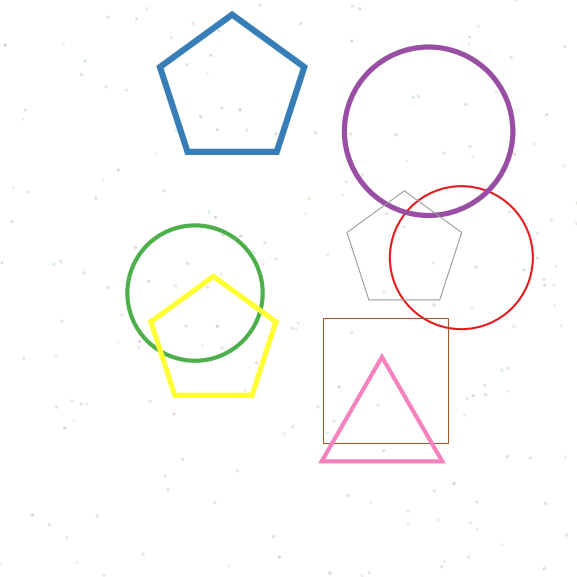[{"shape": "circle", "thickness": 1, "radius": 0.62, "center": [0.799, 0.553]}, {"shape": "pentagon", "thickness": 3, "radius": 0.66, "center": [0.402, 0.842]}, {"shape": "circle", "thickness": 2, "radius": 0.59, "center": [0.338, 0.492]}, {"shape": "circle", "thickness": 2.5, "radius": 0.73, "center": [0.742, 0.772]}, {"shape": "pentagon", "thickness": 2.5, "radius": 0.57, "center": [0.37, 0.407]}, {"shape": "square", "thickness": 0.5, "radius": 0.54, "center": [0.667, 0.34]}, {"shape": "triangle", "thickness": 2, "radius": 0.6, "center": [0.661, 0.261]}, {"shape": "pentagon", "thickness": 0.5, "radius": 0.52, "center": [0.7, 0.564]}]